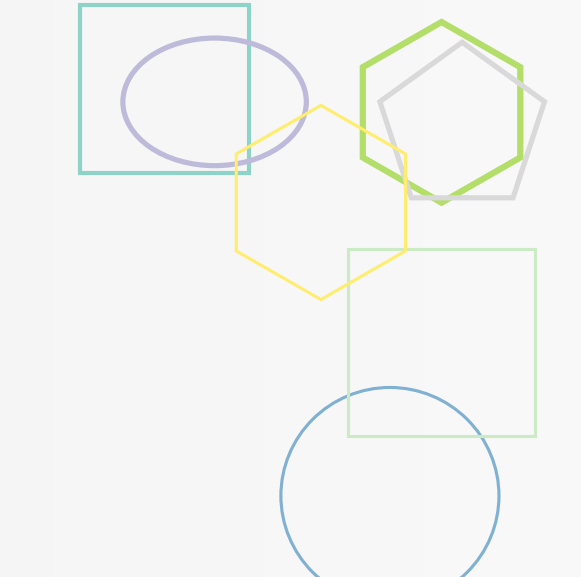[{"shape": "square", "thickness": 2, "radius": 0.73, "center": [0.283, 0.845]}, {"shape": "oval", "thickness": 2.5, "radius": 0.79, "center": [0.369, 0.823]}, {"shape": "circle", "thickness": 1.5, "radius": 0.94, "center": [0.671, 0.141]}, {"shape": "hexagon", "thickness": 3, "radius": 0.78, "center": [0.76, 0.805]}, {"shape": "pentagon", "thickness": 2.5, "radius": 0.74, "center": [0.795, 0.777]}, {"shape": "square", "thickness": 1.5, "radius": 0.81, "center": [0.759, 0.406]}, {"shape": "hexagon", "thickness": 1.5, "radius": 0.84, "center": [0.552, 0.649]}]